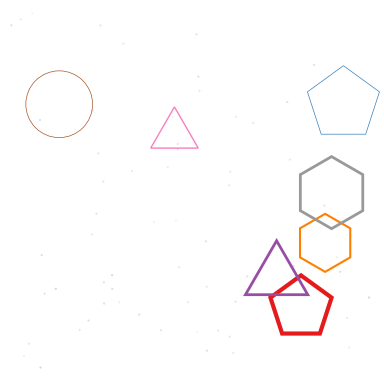[{"shape": "pentagon", "thickness": 3, "radius": 0.42, "center": [0.782, 0.201]}, {"shape": "pentagon", "thickness": 0.5, "radius": 0.49, "center": [0.892, 0.731]}, {"shape": "triangle", "thickness": 2, "radius": 0.47, "center": [0.718, 0.281]}, {"shape": "hexagon", "thickness": 1.5, "radius": 0.38, "center": [0.845, 0.369]}, {"shape": "circle", "thickness": 0.5, "radius": 0.43, "center": [0.154, 0.729]}, {"shape": "triangle", "thickness": 1, "radius": 0.36, "center": [0.453, 0.651]}, {"shape": "hexagon", "thickness": 2, "radius": 0.47, "center": [0.861, 0.5]}]